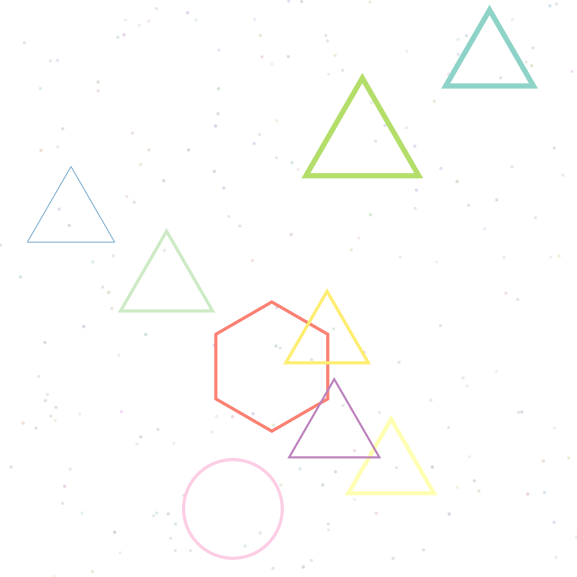[{"shape": "triangle", "thickness": 2.5, "radius": 0.44, "center": [0.848, 0.894]}, {"shape": "triangle", "thickness": 2, "radius": 0.43, "center": [0.677, 0.188]}, {"shape": "hexagon", "thickness": 1.5, "radius": 0.56, "center": [0.471, 0.364]}, {"shape": "triangle", "thickness": 0.5, "radius": 0.44, "center": [0.123, 0.623]}, {"shape": "triangle", "thickness": 2.5, "radius": 0.56, "center": [0.627, 0.751]}, {"shape": "circle", "thickness": 1.5, "radius": 0.43, "center": [0.403, 0.118]}, {"shape": "triangle", "thickness": 1, "radius": 0.45, "center": [0.579, 0.252]}, {"shape": "triangle", "thickness": 1.5, "radius": 0.46, "center": [0.288, 0.507]}, {"shape": "triangle", "thickness": 1.5, "radius": 0.41, "center": [0.566, 0.412]}]